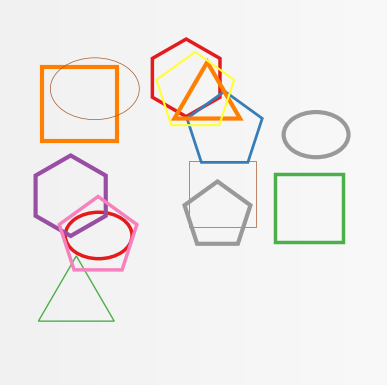[{"shape": "hexagon", "thickness": 2.5, "radius": 0.5, "center": [0.48, 0.798]}, {"shape": "oval", "thickness": 2.5, "radius": 0.43, "center": [0.255, 0.388]}, {"shape": "pentagon", "thickness": 2, "radius": 0.51, "center": [0.58, 0.661]}, {"shape": "square", "thickness": 2.5, "radius": 0.44, "center": [0.798, 0.46]}, {"shape": "triangle", "thickness": 1, "radius": 0.56, "center": [0.197, 0.222]}, {"shape": "hexagon", "thickness": 3, "radius": 0.52, "center": [0.182, 0.492]}, {"shape": "square", "thickness": 3, "radius": 0.48, "center": [0.205, 0.731]}, {"shape": "triangle", "thickness": 3, "radius": 0.49, "center": [0.535, 0.741]}, {"shape": "pentagon", "thickness": 1.5, "radius": 0.53, "center": [0.504, 0.76]}, {"shape": "oval", "thickness": 0.5, "radius": 0.57, "center": [0.245, 0.769]}, {"shape": "square", "thickness": 0.5, "radius": 0.43, "center": [0.574, 0.495]}, {"shape": "pentagon", "thickness": 2.5, "radius": 0.53, "center": [0.253, 0.384]}, {"shape": "oval", "thickness": 3, "radius": 0.42, "center": [0.816, 0.65]}, {"shape": "pentagon", "thickness": 3, "radius": 0.45, "center": [0.561, 0.439]}]